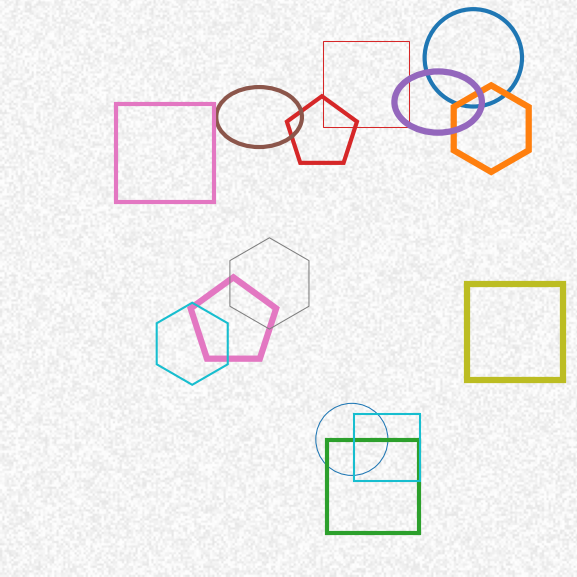[{"shape": "circle", "thickness": 2, "radius": 0.42, "center": [0.82, 0.899]}, {"shape": "circle", "thickness": 0.5, "radius": 0.31, "center": [0.609, 0.238]}, {"shape": "hexagon", "thickness": 3, "radius": 0.37, "center": [0.851, 0.776]}, {"shape": "square", "thickness": 2, "radius": 0.4, "center": [0.645, 0.157]}, {"shape": "pentagon", "thickness": 2, "radius": 0.32, "center": [0.557, 0.769]}, {"shape": "square", "thickness": 0.5, "radius": 0.37, "center": [0.633, 0.854]}, {"shape": "oval", "thickness": 3, "radius": 0.38, "center": [0.759, 0.822]}, {"shape": "oval", "thickness": 2, "radius": 0.37, "center": [0.449, 0.796]}, {"shape": "square", "thickness": 2, "radius": 0.42, "center": [0.285, 0.734]}, {"shape": "pentagon", "thickness": 3, "radius": 0.39, "center": [0.404, 0.441]}, {"shape": "hexagon", "thickness": 0.5, "radius": 0.4, "center": [0.467, 0.508]}, {"shape": "square", "thickness": 3, "radius": 0.42, "center": [0.892, 0.423]}, {"shape": "hexagon", "thickness": 1, "radius": 0.36, "center": [0.333, 0.404]}, {"shape": "square", "thickness": 1, "radius": 0.29, "center": [0.67, 0.224]}]